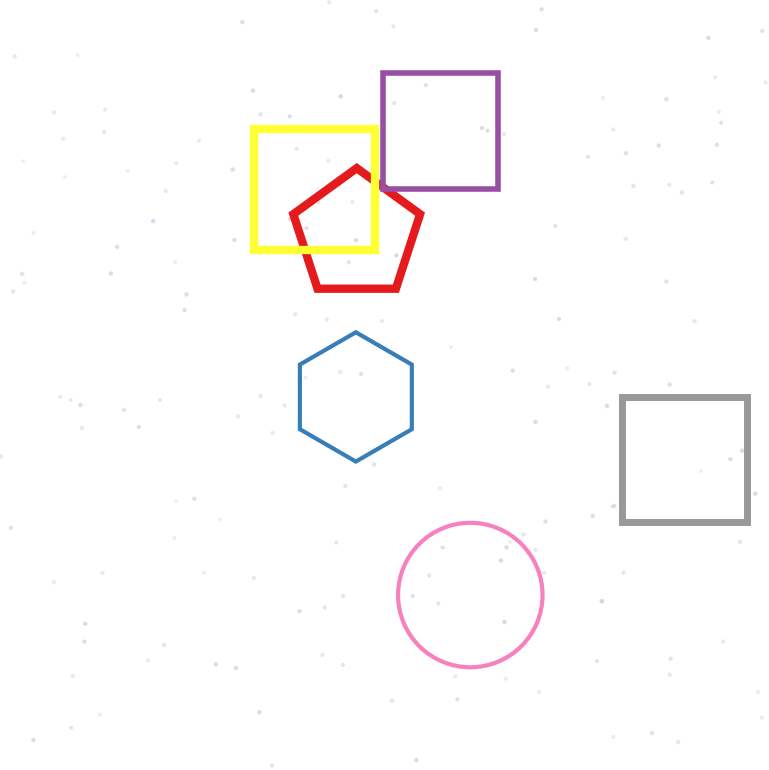[{"shape": "pentagon", "thickness": 3, "radius": 0.43, "center": [0.463, 0.695]}, {"shape": "hexagon", "thickness": 1.5, "radius": 0.42, "center": [0.462, 0.485]}, {"shape": "square", "thickness": 2, "radius": 0.38, "center": [0.572, 0.829]}, {"shape": "square", "thickness": 3, "radius": 0.39, "center": [0.408, 0.754]}, {"shape": "circle", "thickness": 1.5, "radius": 0.47, "center": [0.611, 0.227]}, {"shape": "square", "thickness": 2.5, "radius": 0.41, "center": [0.889, 0.403]}]